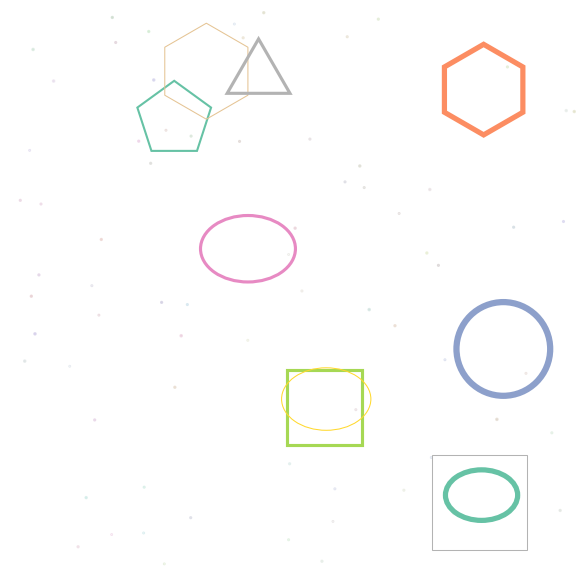[{"shape": "pentagon", "thickness": 1, "radius": 0.34, "center": [0.302, 0.792]}, {"shape": "oval", "thickness": 2.5, "radius": 0.31, "center": [0.834, 0.142]}, {"shape": "hexagon", "thickness": 2.5, "radius": 0.39, "center": [0.837, 0.844]}, {"shape": "circle", "thickness": 3, "radius": 0.41, "center": [0.872, 0.395]}, {"shape": "oval", "thickness": 1.5, "radius": 0.41, "center": [0.429, 0.568]}, {"shape": "square", "thickness": 1.5, "radius": 0.32, "center": [0.563, 0.293]}, {"shape": "oval", "thickness": 0.5, "radius": 0.39, "center": [0.565, 0.308]}, {"shape": "hexagon", "thickness": 0.5, "radius": 0.42, "center": [0.357, 0.876]}, {"shape": "square", "thickness": 0.5, "radius": 0.41, "center": [0.83, 0.129]}, {"shape": "triangle", "thickness": 1.5, "radius": 0.31, "center": [0.448, 0.869]}]